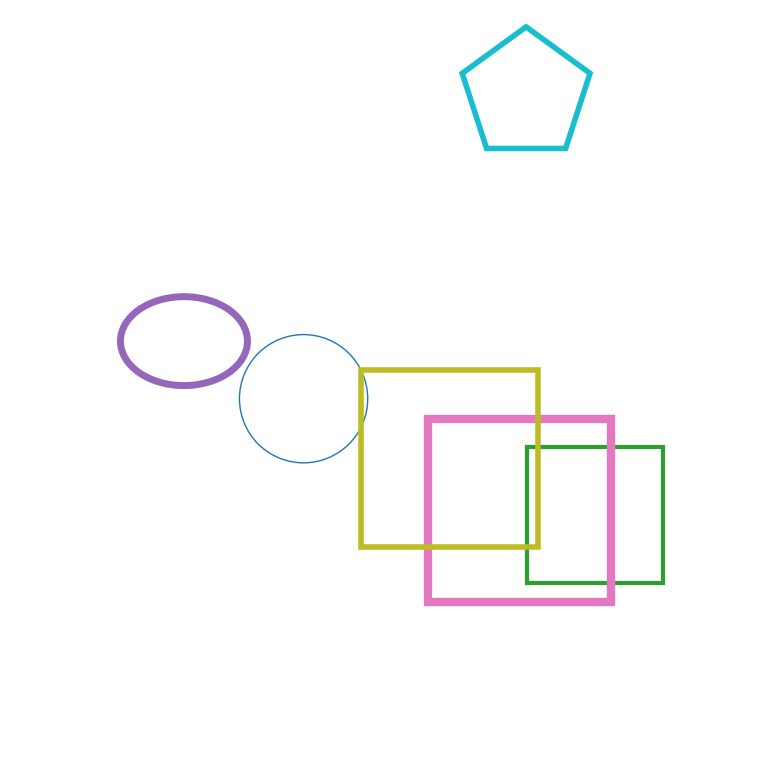[{"shape": "circle", "thickness": 0.5, "radius": 0.42, "center": [0.394, 0.482]}, {"shape": "square", "thickness": 1.5, "radius": 0.44, "center": [0.773, 0.331]}, {"shape": "oval", "thickness": 2.5, "radius": 0.41, "center": [0.239, 0.557]}, {"shape": "square", "thickness": 3, "radius": 0.59, "center": [0.675, 0.337]}, {"shape": "square", "thickness": 2, "radius": 0.57, "center": [0.583, 0.405]}, {"shape": "pentagon", "thickness": 2, "radius": 0.44, "center": [0.683, 0.878]}]